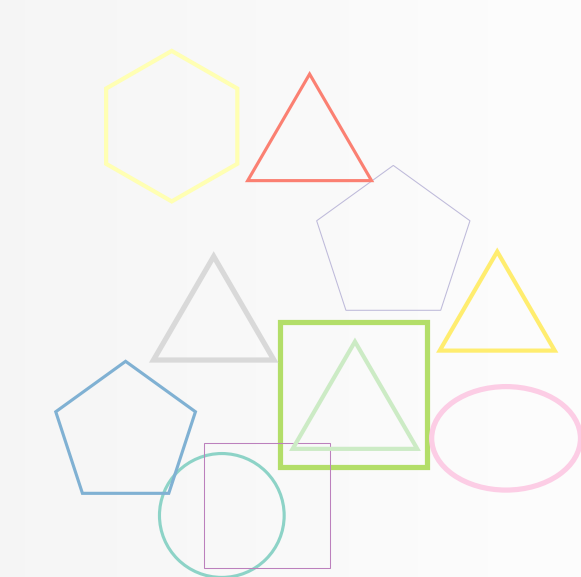[{"shape": "circle", "thickness": 1.5, "radius": 0.54, "center": [0.382, 0.107]}, {"shape": "hexagon", "thickness": 2, "radius": 0.65, "center": [0.295, 0.781]}, {"shape": "pentagon", "thickness": 0.5, "radius": 0.69, "center": [0.677, 0.574]}, {"shape": "triangle", "thickness": 1.5, "radius": 0.62, "center": [0.533, 0.748]}, {"shape": "pentagon", "thickness": 1.5, "radius": 0.63, "center": [0.216, 0.247]}, {"shape": "square", "thickness": 2.5, "radius": 0.63, "center": [0.608, 0.316]}, {"shape": "oval", "thickness": 2.5, "radius": 0.64, "center": [0.871, 0.24]}, {"shape": "triangle", "thickness": 2.5, "radius": 0.6, "center": [0.368, 0.436]}, {"shape": "square", "thickness": 0.5, "radius": 0.54, "center": [0.459, 0.124]}, {"shape": "triangle", "thickness": 2, "radius": 0.62, "center": [0.611, 0.284]}, {"shape": "triangle", "thickness": 2, "radius": 0.57, "center": [0.855, 0.449]}]